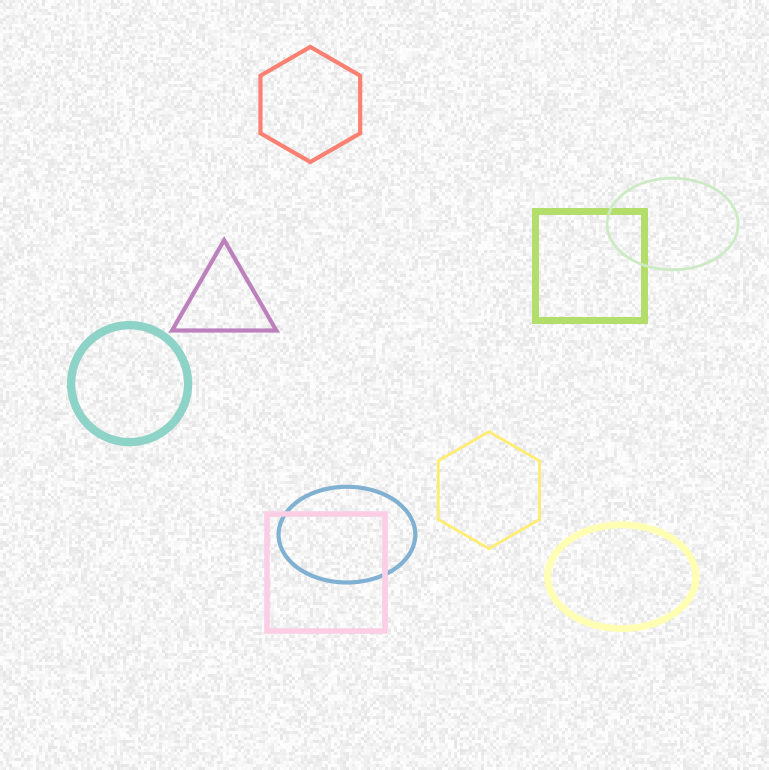[{"shape": "circle", "thickness": 3, "radius": 0.38, "center": [0.168, 0.502]}, {"shape": "oval", "thickness": 2.5, "radius": 0.48, "center": [0.808, 0.251]}, {"shape": "hexagon", "thickness": 1.5, "radius": 0.37, "center": [0.403, 0.864]}, {"shape": "oval", "thickness": 1.5, "radius": 0.44, "center": [0.451, 0.306]}, {"shape": "square", "thickness": 2.5, "radius": 0.36, "center": [0.765, 0.656]}, {"shape": "square", "thickness": 2, "radius": 0.38, "center": [0.423, 0.257]}, {"shape": "triangle", "thickness": 1.5, "radius": 0.39, "center": [0.291, 0.61]}, {"shape": "oval", "thickness": 1, "radius": 0.43, "center": [0.874, 0.709]}, {"shape": "hexagon", "thickness": 1, "radius": 0.38, "center": [0.635, 0.363]}]